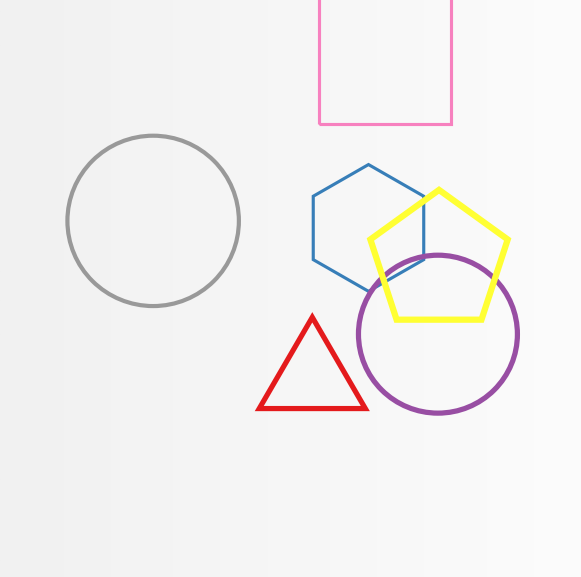[{"shape": "triangle", "thickness": 2.5, "radius": 0.53, "center": [0.537, 0.344]}, {"shape": "hexagon", "thickness": 1.5, "radius": 0.55, "center": [0.634, 0.604]}, {"shape": "circle", "thickness": 2.5, "radius": 0.68, "center": [0.753, 0.42]}, {"shape": "pentagon", "thickness": 3, "radius": 0.62, "center": [0.755, 0.546]}, {"shape": "square", "thickness": 1.5, "radius": 0.57, "center": [0.662, 0.898]}, {"shape": "circle", "thickness": 2, "radius": 0.74, "center": [0.263, 0.617]}]